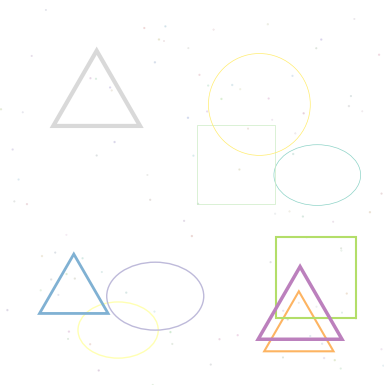[{"shape": "oval", "thickness": 0.5, "radius": 0.56, "center": [0.824, 0.545]}, {"shape": "oval", "thickness": 1, "radius": 0.52, "center": [0.307, 0.143]}, {"shape": "oval", "thickness": 1, "radius": 0.63, "center": [0.403, 0.231]}, {"shape": "triangle", "thickness": 2, "radius": 0.51, "center": [0.192, 0.237]}, {"shape": "triangle", "thickness": 1.5, "radius": 0.52, "center": [0.776, 0.139]}, {"shape": "square", "thickness": 1.5, "radius": 0.52, "center": [0.821, 0.279]}, {"shape": "triangle", "thickness": 3, "radius": 0.65, "center": [0.251, 0.738]}, {"shape": "triangle", "thickness": 2.5, "radius": 0.63, "center": [0.779, 0.182]}, {"shape": "square", "thickness": 0.5, "radius": 0.51, "center": [0.613, 0.573]}, {"shape": "circle", "thickness": 0.5, "radius": 0.66, "center": [0.674, 0.729]}]